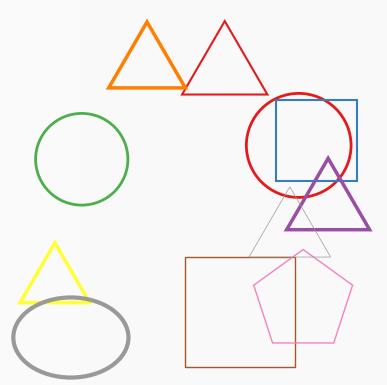[{"shape": "triangle", "thickness": 1.5, "radius": 0.64, "center": [0.58, 0.818]}, {"shape": "circle", "thickness": 2, "radius": 0.68, "center": [0.771, 0.622]}, {"shape": "square", "thickness": 1.5, "radius": 0.52, "center": [0.818, 0.635]}, {"shape": "circle", "thickness": 2, "radius": 0.6, "center": [0.211, 0.586]}, {"shape": "triangle", "thickness": 2.5, "radius": 0.62, "center": [0.847, 0.465]}, {"shape": "triangle", "thickness": 2.5, "radius": 0.57, "center": [0.379, 0.829]}, {"shape": "triangle", "thickness": 2.5, "radius": 0.52, "center": [0.142, 0.266]}, {"shape": "square", "thickness": 1, "radius": 0.71, "center": [0.62, 0.19]}, {"shape": "pentagon", "thickness": 1, "radius": 0.67, "center": [0.782, 0.218]}, {"shape": "triangle", "thickness": 0.5, "radius": 0.61, "center": [0.748, 0.393]}, {"shape": "oval", "thickness": 3, "radius": 0.74, "center": [0.183, 0.123]}]